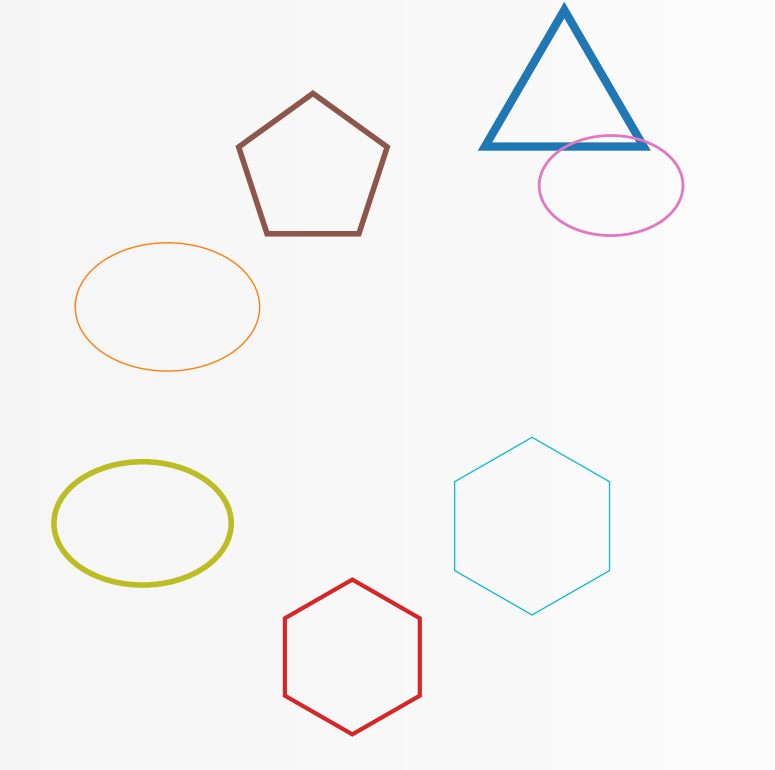[{"shape": "triangle", "thickness": 3, "radius": 0.59, "center": [0.728, 0.869]}, {"shape": "oval", "thickness": 0.5, "radius": 0.6, "center": [0.216, 0.601]}, {"shape": "hexagon", "thickness": 1.5, "radius": 0.5, "center": [0.455, 0.147]}, {"shape": "pentagon", "thickness": 2, "radius": 0.5, "center": [0.404, 0.778]}, {"shape": "oval", "thickness": 1, "radius": 0.46, "center": [0.788, 0.759]}, {"shape": "oval", "thickness": 2, "radius": 0.57, "center": [0.184, 0.32]}, {"shape": "hexagon", "thickness": 0.5, "radius": 0.58, "center": [0.687, 0.317]}]